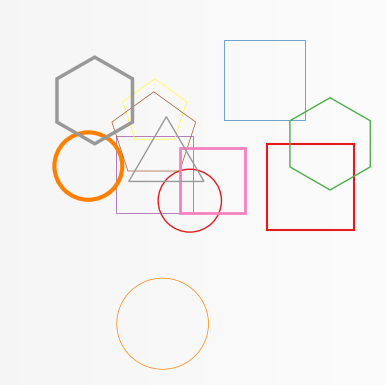[{"shape": "square", "thickness": 1.5, "radius": 0.56, "center": [0.801, 0.513]}, {"shape": "circle", "thickness": 1, "radius": 0.41, "center": [0.49, 0.479]}, {"shape": "square", "thickness": 0.5, "radius": 0.52, "center": [0.683, 0.792]}, {"shape": "hexagon", "thickness": 1, "radius": 0.6, "center": [0.852, 0.626]}, {"shape": "square", "thickness": 0.5, "radius": 0.5, "center": [0.398, 0.547]}, {"shape": "circle", "thickness": 0.5, "radius": 0.59, "center": [0.42, 0.159]}, {"shape": "circle", "thickness": 3, "radius": 0.44, "center": [0.228, 0.569]}, {"shape": "pentagon", "thickness": 0.5, "radius": 0.43, "center": [0.399, 0.709]}, {"shape": "pentagon", "thickness": 0.5, "radius": 0.57, "center": [0.397, 0.648]}, {"shape": "square", "thickness": 2, "radius": 0.42, "center": [0.548, 0.531]}, {"shape": "hexagon", "thickness": 2.5, "radius": 0.56, "center": [0.244, 0.739]}, {"shape": "triangle", "thickness": 1, "radius": 0.56, "center": [0.429, 0.585]}]